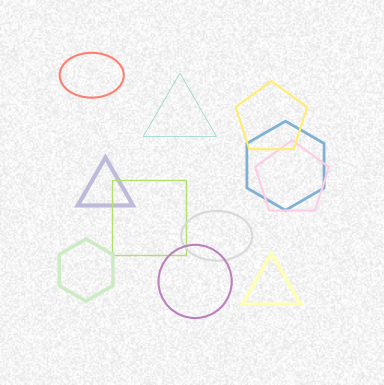[{"shape": "triangle", "thickness": 0.5, "radius": 0.55, "center": [0.467, 0.7]}, {"shape": "triangle", "thickness": 2.5, "radius": 0.44, "center": [0.705, 0.254]}, {"shape": "triangle", "thickness": 3, "radius": 0.41, "center": [0.274, 0.508]}, {"shape": "oval", "thickness": 1.5, "radius": 0.42, "center": [0.238, 0.805]}, {"shape": "hexagon", "thickness": 2, "radius": 0.58, "center": [0.741, 0.57]}, {"shape": "square", "thickness": 1, "radius": 0.48, "center": [0.387, 0.435]}, {"shape": "pentagon", "thickness": 1.5, "radius": 0.5, "center": [0.759, 0.535]}, {"shape": "oval", "thickness": 1.5, "radius": 0.46, "center": [0.563, 0.387]}, {"shape": "circle", "thickness": 1.5, "radius": 0.48, "center": [0.507, 0.269]}, {"shape": "hexagon", "thickness": 2.5, "radius": 0.4, "center": [0.224, 0.298]}, {"shape": "pentagon", "thickness": 1.5, "radius": 0.49, "center": [0.705, 0.692]}]